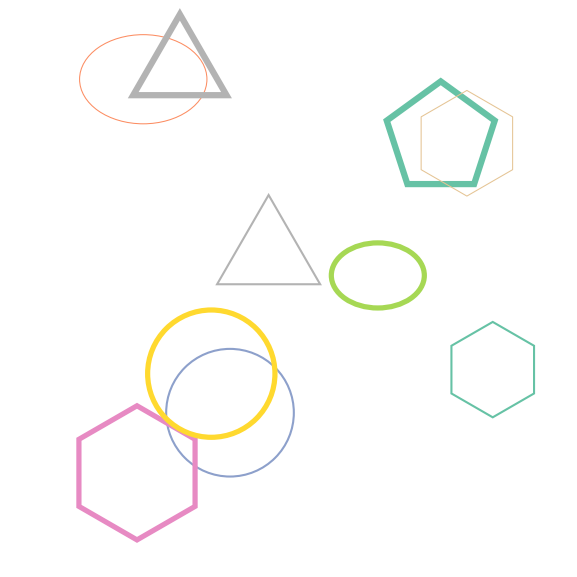[{"shape": "hexagon", "thickness": 1, "radius": 0.41, "center": [0.853, 0.359]}, {"shape": "pentagon", "thickness": 3, "radius": 0.49, "center": [0.763, 0.76]}, {"shape": "oval", "thickness": 0.5, "radius": 0.55, "center": [0.248, 0.862]}, {"shape": "circle", "thickness": 1, "radius": 0.55, "center": [0.398, 0.284]}, {"shape": "hexagon", "thickness": 2.5, "radius": 0.58, "center": [0.237, 0.18]}, {"shape": "oval", "thickness": 2.5, "radius": 0.4, "center": [0.654, 0.522]}, {"shape": "circle", "thickness": 2.5, "radius": 0.55, "center": [0.366, 0.352]}, {"shape": "hexagon", "thickness": 0.5, "radius": 0.46, "center": [0.808, 0.751]}, {"shape": "triangle", "thickness": 1, "radius": 0.52, "center": [0.465, 0.558]}, {"shape": "triangle", "thickness": 3, "radius": 0.47, "center": [0.311, 0.881]}]